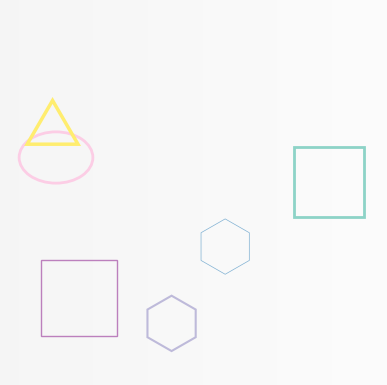[{"shape": "square", "thickness": 2, "radius": 0.46, "center": [0.849, 0.527]}, {"shape": "hexagon", "thickness": 1.5, "radius": 0.36, "center": [0.443, 0.16]}, {"shape": "hexagon", "thickness": 0.5, "radius": 0.36, "center": [0.581, 0.36]}, {"shape": "oval", "thickness": 2, "radius": 0.48, "center": [0.145, 0.591]}, {"shape": "square", "thickness": 1, "radius": 0.49, "center": [0.203, 0.226]}, {"shape": "triangle", "thickness": 2.5, "radius": 0.38, "center": [0.136, 0.663]}]